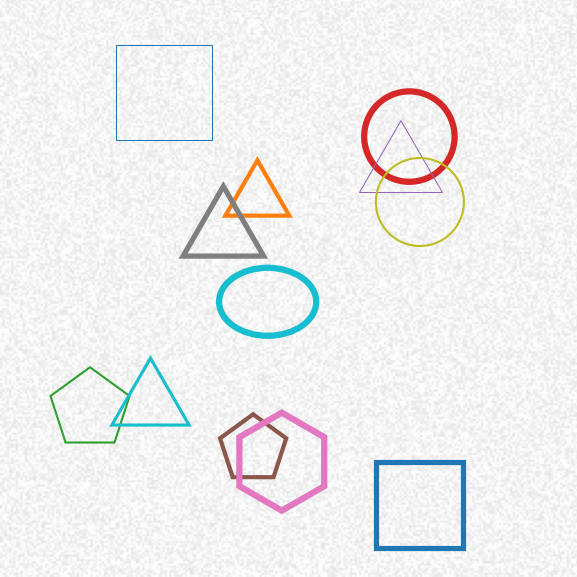[{"shape": "square", "thickness": 0.5, "radius": 0.41, "center": [0.284, 0.839]}, {"shape": "square", "thickness": 2.5, "radius": 0.38, "center": [0.727, 0.125]}, {"shape": "triangle", "thickness": 2, "radius": 0.32, "center": [0.446, 0.658]}, {"shape": "pentagon", "thickness": 1, "radius": 0.36, "center": [0.156, 0.291]}, {"shape": "circle", "thickness": 3, "radius": 0.39, "center": [0.709, 0.763]}, {"shape": "triangle", "thickness": 0.5, "radius": 0.41, "center": [0.694, 0.707]}, {"shape": "pentagon", "thickness": 2, "radius": 0.3, "center": [0.438, 0.222]}, {"shape": "hexagon", "thickness": 3, "radius": 0.42, "center": [0.488, 0.2]}, {"shape": "triangle", "thickness": 2.5, "radius": 0.4, "center": [0.387, 0.596]}, {"shape": "circle", "thickness": 1, "radius": 0.38, "center": [0.727, 0.649]}, {"shape": "triangle", "thickness": 1.5, "radius": 0.39, "center": [0.261, 0.302]}, {"shape": "oval", "thickness": 3, "radius": 0.42, "center": [0.463, 0.477]}]